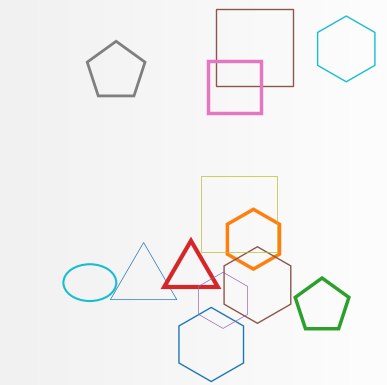[{"shape": "triangle", "thickness": 0.5, "radius": 0.49, "center": [0.371, 0.271]}, {"shape": "hexagon", "thickness": 1, "radius": 0.48, "center": [0.545, 0.105]}, {"shape": "hexagon", "thickness": 2.5, "radius": 0.39, "center": [0.654, 0.379]}, {"shape": "pentagon", "thickness": 2.5, "radius": 0.36, "center": [0.831, 0.205]}, {"shape": "triangle", "thickness": 3, "radius": 0.4, "center": [0.493, 0.295]}, {"shape": "hexagon", "thickness": 0.5, "radius": 0.36, "center": [0.576, 0.22]}, {"shape": "square", "thickness": 1, "radius": 0.5, "center": [0.657, 0.877]}, {"shape": "hexagon", "thickness": 1, "radius": 0.5, "center": [0.664, 0.26]}, {"shape": "square", "thickness": 2.5, "radius": 0.34, "center": [0.606, 0.773]}, {"shape": "pentagon", "thickness": 2, "radius": 0.39, "center": [0.3, 0.814]}, {"shape": "square", "thickness": 0.5, "radius": 0.49, "center": [0.617, 0.444]}, {"shape": "oval", "thickness": 1.5, "radius": 0.34, "center": [0.232, 0.266]}, {"shape": "hexagon", "thickness": 1, "radius": 0.43, "center": [0.894, 0.873]}]